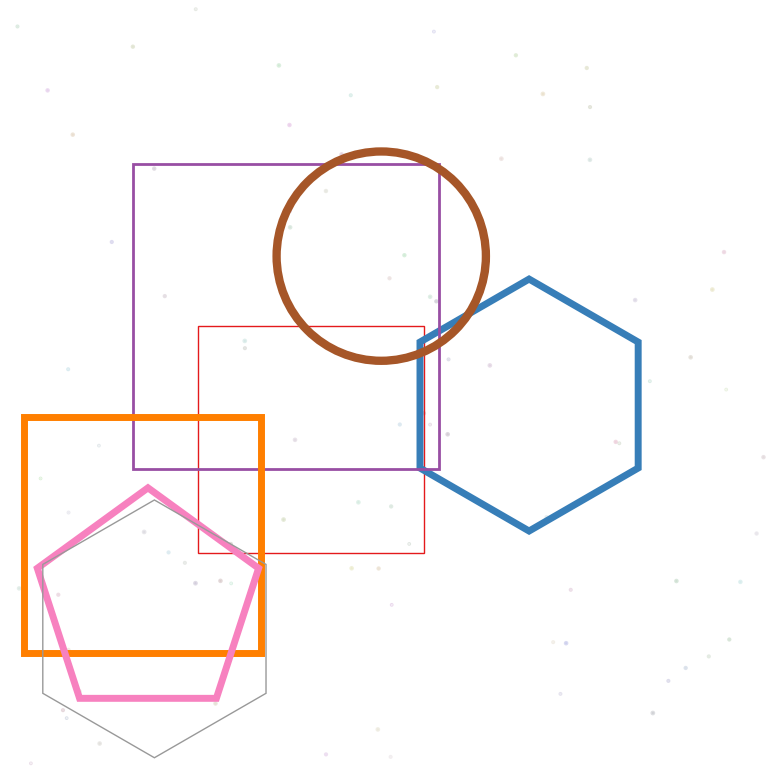[{"shape": "square", "thickness": 0.5, "radius": 0.74, "center": [0.404, 0.429]}, {"shape": "hexagon", "thickness": 2.5, "radius": 0.82, "center": [0.687, 0.474]}, {"shape": "square", "thickness": 1, "radius": 0.99, "center": [0.371, 0.589]}, {"shape": "square", "thickness": 2.5, "radius": 0.77, "center": [0.185, 0.306]}, {"shape": "circle", "thickness": 3, "radius": 0.68, "center": [0.495, 0.667]}, {"shape": "pentagon", "thickness": 2.5, "radius": 0.76, "center": [0.192, 0.215]}, {"shape": "hexagon", "thickness": 0.5, "radius": 0.84, "center": [0.201, 0.183]}]